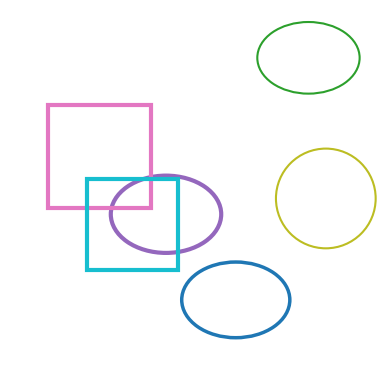[{"shape": "oval", "thickness": 2.5, "radius": 0.7, "center": [0.612, 0.221]}, {"shape": "oval", "thickness": 1.5, "radius": 0.66, "center": [0.801, 0.85]}, {"shape": "oval", "thickness": 3, "radius": 0.72, "center": [0.431, 0.443]}, {"shape": "square", "thickness": 3, "radius": 0.67, "center": [0.259, 0.593]}, {"shape": "circle", "thickness": 1.5, "radius": 0.65, "center": [0.846, 0.485]}, {"shape": "square", "thickness": 3, "radius": 0.59, "center": [0.345, 0.418]}]